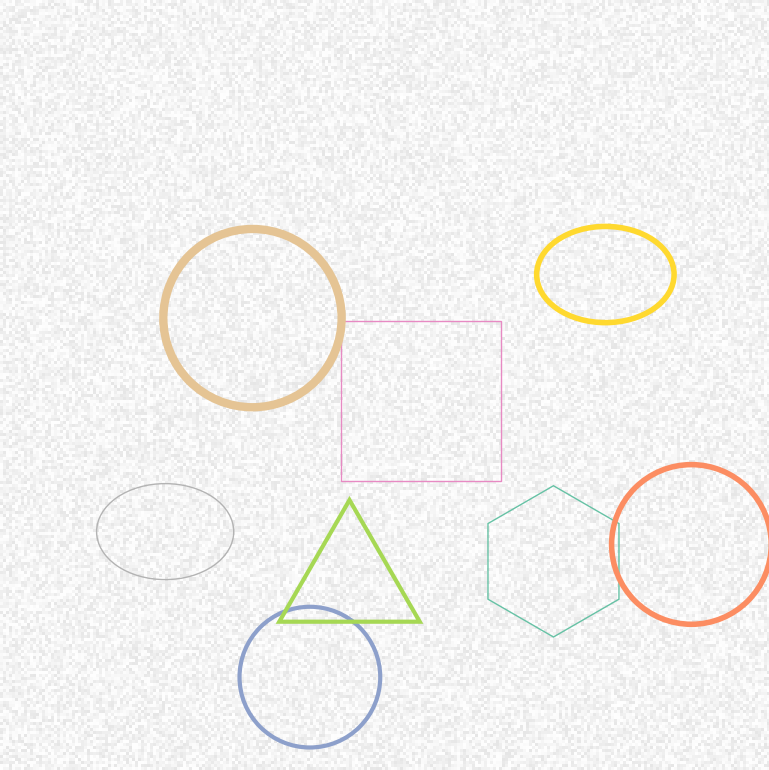[{"shape": "hexagon", "thickness": 0.5, "radius": 0.49, "center": [0.719, 0.271]}, {"shape": "circle", "thickness": 2, "radius": 0.52, "center": [0.898, 0.293]}, {"shape": "circle", "thickness": 1.5, "radius": 0.46, "center": [0.402, 0.121]}, {"shape": "square", "thickness": 0.5, "radius": 0.52, "center": [0.546, 0.479]}, {"shape": "triangle", "thickness": 1.5, "radius": 0.53, "center": [0.454, 0.245]}, {"shape": "oval", "thickness": 2, "radius": 0.45, "center": [0.786, 0.643]}, {"shape": "circle", "thickness": 3, "radius": 0.58, "center": [0.328, 0.587]}, {"shape": "oval", "thickness": 0.5, "radius": 0.45, "center": [0.214, 0.31]}]